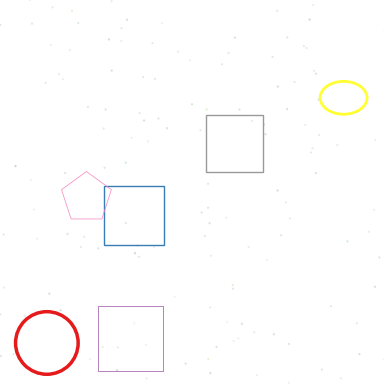[{"shape": "circle", "thickness": 2.5, "radius": 0.41, "center": [0.122, 0.109]}, {"shape": "square", "thickness": 1, "radius": 0.39, "center": [0.349, 0.441]}, {"shape": "square", "thickness": 0.5, "radius": 0.42, "center": [0.338, 0.122]}, {"shape": "oval", "thickness": 2, "radius": 0.3, "center": [0.892, 0.746]}, {"shape": "pentagon", "thickness": 0.5, "radius": 0.34, "center": [0.225, 0.486]}, {"shape": "square", "thickness": 1, "radius": 0.37, "center": [0.609, 0.627]}]